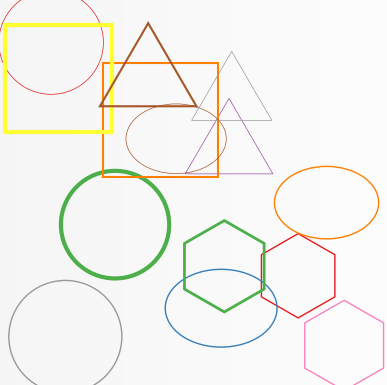[{"shape": "circle", "thickness": 0.5, "radius": 0.67, "center": [0.132, 0.89]}, {"shape": "hexagon", "thickness": 1, "radius": 0.55, "center": [0.769, 0.284]}, {"shape": "oval", "thickness": 1, "radius": 0.72, "center": [0.571, 0.199]}, {"shape": "circle", "thickness": 3, "radius": 0.7, "center": [0.297, 0.416]}, {"shape": "hexagon", "thickness": 2, "radius": 0.59, "center": [0.579, 0.308]}, {"shape": "triangle", "thickness": 0.5, "radius": 0.65, "center": [0.591, 0.614]}, {"shape": "square", "thickness": 1.5, "radius": 0.74, "center": [0.414, 0.689]}, {"shape": "oval", "thickness": 1, "radius": 0.67, "center": [0.843, 0.474]}, {"shape": "square", "thickness": 3, "radius": 0.69, "center": [0.15, 0.796]}, {"shape": "oval", "thickness": 0.5, "radius": 0.65, "center": [0.455, 0.64]}, {"shape": "triangle", "thickness": 1.5, "radius": 0.72, "center": [0.382, 0.796]}, {"shape": "hexagon", "thickness": 1, "radius": 0.59, "center": [0.888, 0.103]}, {"shape": "triangle", "thickness": 0.5, "radius": 0.6, "center": [0.598, 0.747]}, {"shape": "circle", "thickness": 1, "radius": 0.73, "center": [0.169, 0.126]}]